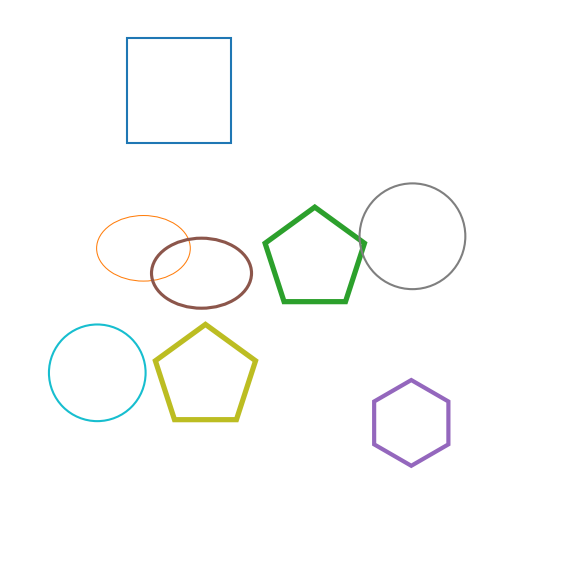[{"shape": "square", "thickness": 1, "radius": 0.45, "center": [0.31, 0.842]}, {"shape": "oval", "thickness": 0.5, "radius": 0.41, "center": [0.248, 0.569]}, {"shape": "pentagon", "thickness": 2.5, "radius": 0.45, "center": [0.545, 0.55]}, {"shape": "hexagon", "thickness": 2, "radius": 0.37, "center": [0.712, 0.267]}, {"shape": "oval", "thickness": 1.5, "radius": 0.43, "center": [0.349, 0.526]}, {"shape": "circle", "thickness": 1, "radius": 0.46, "center": [0.714, 0.59]}, {"shape": "pentagon", "thickness": 2.5, "radius": 0.46, "center": [0.356, 0.346]}, {"shape": "circle", "thickness": 1, "radius": 0.42, "center": [0.168, 0.354]}]